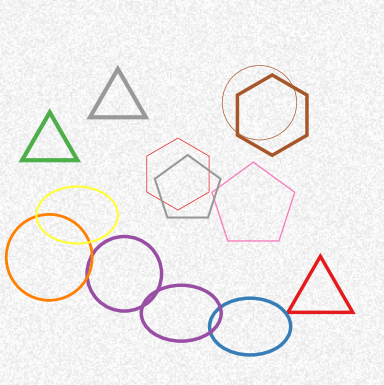[{"shape": "triangle", "thickness": 2.5, "radius": 0.49, "center": [0.832, 0.237]}, {"shape": "hexagon", "thickness": 0.5, "radius": 0.47, "center": [0.462, 0.548]}, {"shape": "oval", "thickness": 2.5, "radius": 0.53, "center": [0.65, 0.152]}, {"shape": "triangle", "thickness": 3, "radius": 0.41, "center": [0.129, 0.625]}, {"shape": "circle", "thickness": 2.5, "radius": 0.48, "center": [0.323, 0.289]}, {"shape": "oval", "thickness": 2.5, "radius": 0.52, "center": [0.471, 0.187]}, {"shape": "circle", "thickness": 2, "radius": 0.56, "center": [0.128, 0.332]}, {"shape": "oval", "thickness": 1.5, "radius": 0.53, "center": [0.2, 0.442]}, {"shape": "hexagon", "thickness": 2.5, "radius": 0.52, "center": [0.707, 0.701]}, {"shape": "circle", "thickness": 0.5, "radius": 0.48, "center": [0.674, 0.733]}, {"shape": "pentagon", "thickness": 1, "radius": 0.57, "center": [0.658, 0.466]}, {"shape": "pentagon", "thickness": 1.5, "radius": 0.45, "center": [0.488, 0.508]}, {"shape": "triangle", "thickness": 3, "radius": 0.42, "center": [0.306, 0.737]}]